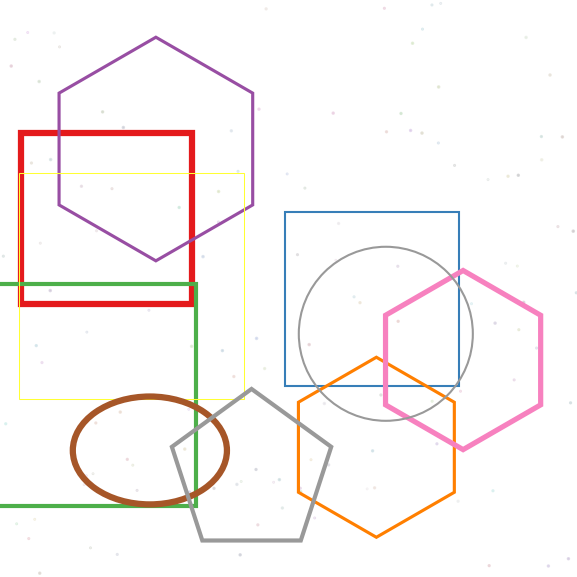[{"shape": "square", "thickness": 3, "radius": 0.74, "center": [0.185, 0.621]}, {"shape": "square", "thickness": 1, "radius": 0.75, "center": [0.645, 0.481]}, {"shape": "square", "thickness": 2, "radius": 0.96, "center": [0.146, 0.315]}, {"shape": "hexagon", "thickness": 1.5, "radius": 0.97, "center": [0.27, 0.741]}, {"shape": "hexagon", "thickness": 1.5, "radius": 0.78, "center": [0.652, 0.225]}, {"shape": "square", "thickness": 0.5, "radius": 0.98, "center": [0.228, 0.504]}, {"shape": "oval", "thickness": 3, "radius": 0.67, "center": [0.26, 0.219]}, {"shape": "hexagon", "thickness": 2.5, "radius": 0.78, "center": [0.802, 0.376]}, {"shape": "circle", "thickness": 1, "radius": 0.75, "center": [0.668, 0.421]}, {"shape": "pentagon", "thickness": 2, "radius": 0.73, "center": [0.436, 0.181]}]